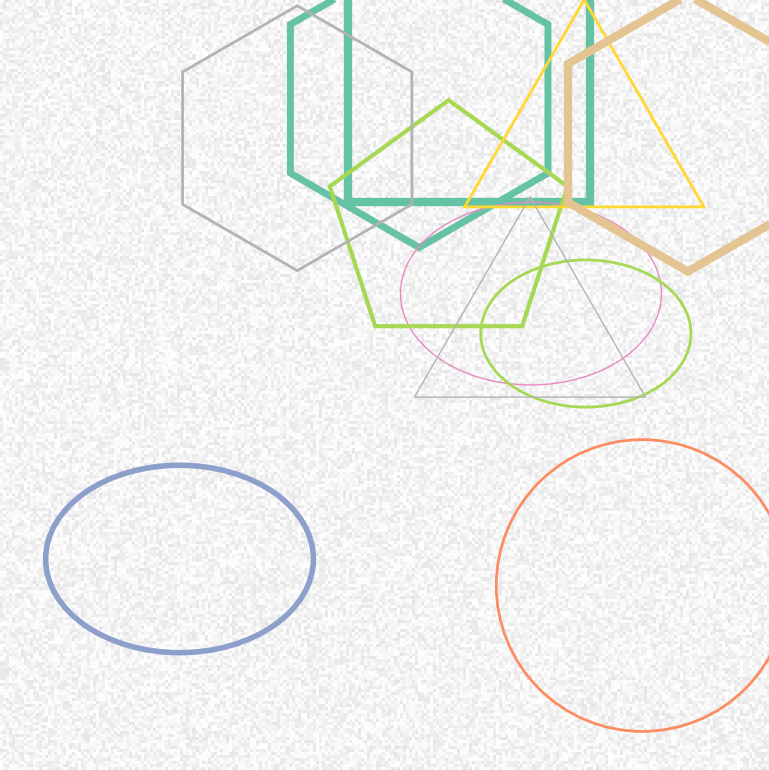[{"shape": "hexagon", "thickness": 2.5, "radius": 0.97, "center": [0.544, 0.872]}, {"shape": "square", "thickness": 3, "radius": 0.79, "center": [0.609, 0.896]}, {"shape": "circle", "thickness": 1, "radius": 0.95, "center": [0.834, 0.24]}, {"shape": "oval", "thickness": 2, "radius": 0.87, "center": [0.233, 0.274]}, {"shape": "oval", "thickness": 0.5, "radius": 0.85, "center": [0.69, 0.619]}, {"shape": "oval", "thickness": 1, "radius": 0.68, "center": [0.761, 0.567]}, {"shape": "pentagon", "thickness": 1.5, "radius": 0.81, "center": [0.583, 0.708]}, {"shape": "triangle", "thickness": 1, "radius": 0.9, "center": [0.759, 0.821]}, {"shape": "hexagon", "thickness": 3, "radius": 0.9, "center": [0.893, 0.827]}, {"shape": "triangle", "thickness": 0.5, "radius": 0.87, "center": [0.688, 0.571]}, {"shape": "hexagon", "thickness": 1, "radius": 0.86, "center": [0.386, 0.821]}]